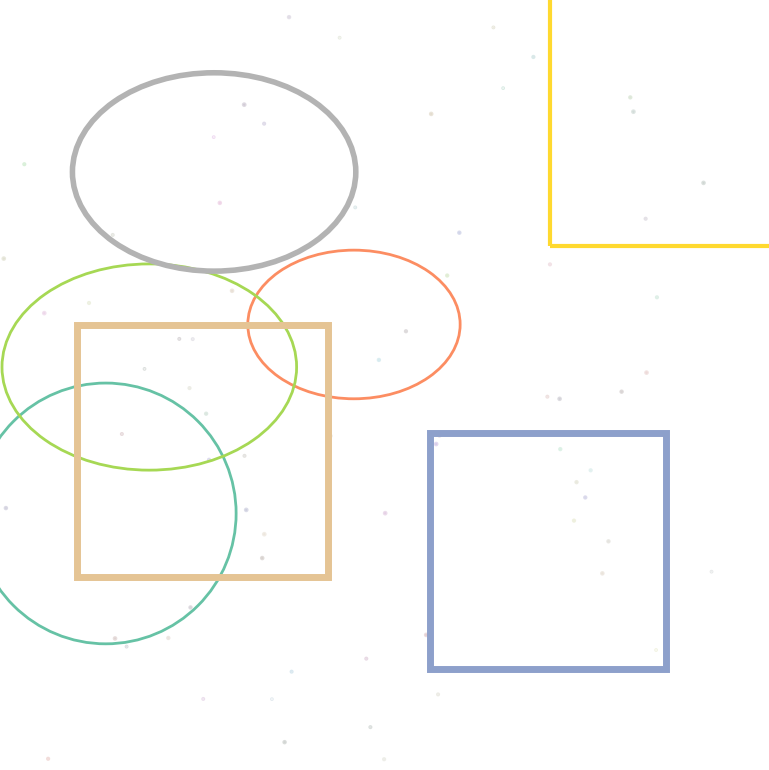[{"shape": "circle", "thickness": 1, "radius": 0.85, "center": [0.137, 0.333]}, {"shape": "oval", "thickness": 1, "radius": 0.69, "center": [0.46, 0.579]}, {"shape": "square", "thickness": 2.5, "radius": 0.76, "center": [0.712, 0.284]}, {"shape": "oval", "thickness": 1, "radius": 0.96, "center": [0.194, 0.523]}, {"shape": "square", "thickness": 1.5, "radius": 0.82, "center": [0.879, 0.845]}, {"shape": "square", "thickness": 2.5, "radius": 0.82, "center": [0.263, 0.414]}, {"shape": "oval", "thickness": 2, "radius": 0.92, "center": [0.278, 0.777]}]